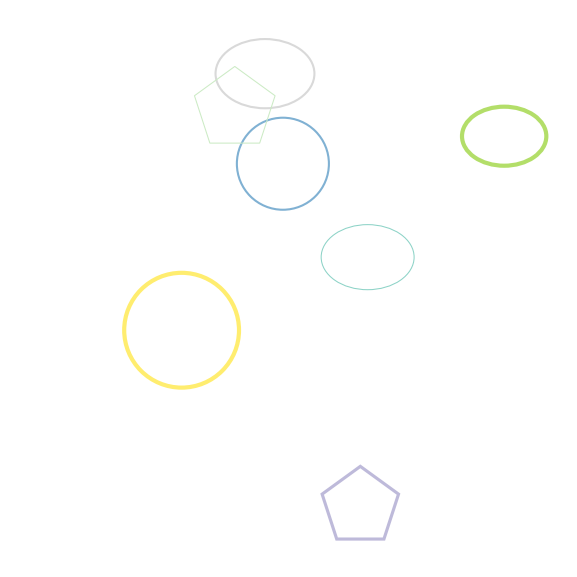[{"shape": "oval", "thickness": 0.5, "radius": 0.4, "center": [0.637, 0.554]}, {"shape": "pentagon", "thickness": 1.5, "radius": 0.35, "center": [0.624, 0.122]}, {"shape": "circle", "thickness": 1, "radius": 0.4, "center": [0.49, 0.716]}, {"shape": "oval", "thickness": 2, "radius": 0.37, "center": [0.873, 0.763]}, {"shape": "oval", "thickness": 1, "radius": 0.43, "center": [0.459, 0.872]}, {"shape": "pentagon", "thickness": 0.5, "radius": 0.37, "center": [0.407, 0.811]}, {"shape": "circle", "thickness": 2, "radius": 0.5, "center": [0.314, 0.427]}]